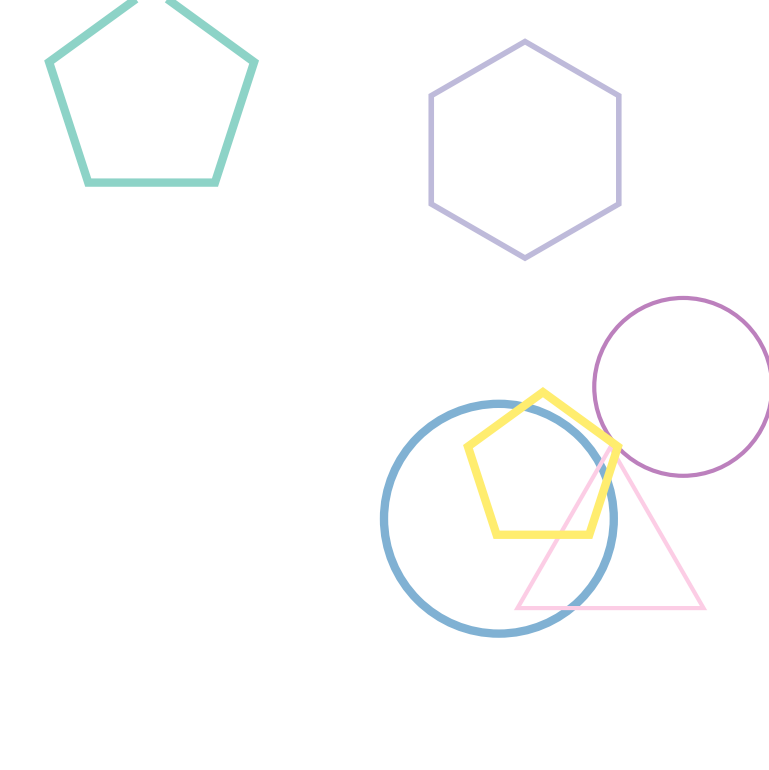[{"shape": "pentagon", "thickness": 3, "radius": 0.7, "center": [0.197, 0.876]}, {"shape": "hexagon", "thickness": 2, "radius": 0.7, "center": [0.682, 0.805]}, {"shape": "circle", "thickness": 3, "radius": 0.75, "center": [0.648, 0.326]}, {"shape": "triangle", "thickness": 1.5, "radius": 0.7, "center": [0.793, 0.28]}, {"shape": "circle", "thickness": 1.5, "radius": 0.58, "center": [0.887, 0.498]}, {"shape": "pentagon", "thickness": 3, "radius": 0.51, "center": [0.705, 0.388]}]